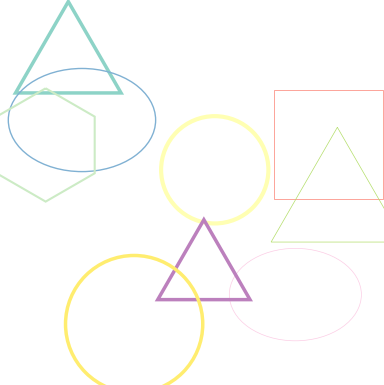[{"shape": "triangle", "thickness": 2.5, "radius": 0.79, "center": [0.177, 0.838]}, {"shape": "circle", "thickness": 3, "radius": 0.7, "center": [0.558, 0.559]}, {"shape": "square", "thickness": 0.5, "radius": 0.7, "center": [0.854, 0.625]}, {"shape": "oval", "thickness": 1, "radius": 0.96, "center": [0.213, 0.688]}, {"shape": "triangle", "thickness": 0.5, "radius": 0.99, "center": [0.876, 0.471]}, {"shape": "oval", "thickness": 0.5, "radius": 0.86, "center": [0.767, 0.235]}, {"shape": "triangle", "thickness": 2.5, "radius": 0.69, "center": [0.53, 0.291]}, {"shape": "hexagon", "thickness": 1.5, "radius": 0.74, "center": [0.119, 0.624]}, {"shape": "circle", "thickness": 2.5, "radius": 0.89, "center": [0.348, 0.158]}]